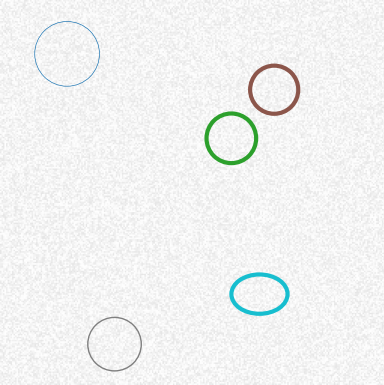[{"shape": "circle", "thickness": 0.5, "radius": 0.42, "center": [0.174, 0.86]}, {"shape": "circle", "thickness": 3, "radius": 0.32, "center": [0.601, 0.641]}, {"shape": "circle", "thickness": 3, "radius": 0.31, "center": [0.712, 0.767]}, {"shape": "circle", "thickness": 1, "radius": 0.35, "center": [0.297, 0.106]}, {"shape": "oval", "thickness": 3, "radius": 0.36, "center": [0.674, 0.236]}]